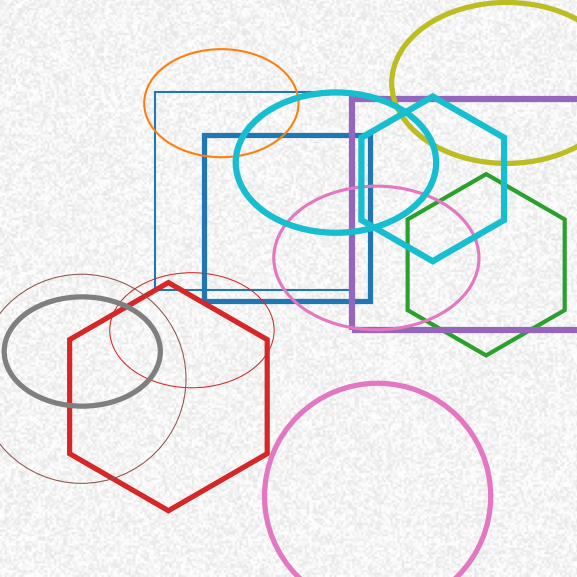[{"shape": "square", "thickness": 2.5, "radius": 0.72, "center": [0.497, 0.622]}, {"shape": "square", "thickness": 1, "radius": 0.86, "center": [0.44, 0.668]}, {"shape": "oval", "thickness": 1, "radius": 0.67, "center": [0.383, 0.82]}, {"shape": "hexagon", "thickness": 2, "radius": 0.79, "center": [0.842, 0.541]}, {"shape": "hexagon", "thickness": 2.5, "radius": 0.99, "center": [0.292, 0.312]}, {"shape": "oval", "thickness": 0.5, "radius": 0.71, "center": [0.332, 0.427]}, {"shape": "square", "thickness": 3, "radius": 1.0, "center": [0.809, 0.627]}, {"shape": "circle", "thickness": 0.5, "radius": 0.91, "center": [0.141, 0.343]}, {"shape": "oval", "thickness": 1.5, "radius": 0.89, "center": [0.652, 0.552]}, {"shape": "circle", "thickness": 2.5, "radius": 0.98, "center": [0.654, 0.14]}, {"shape": "oval", "thickness": 2.5, "radius": 0.68, "center": [0.142, 0.39]}, {"shape": "oval", "thickness": 2.5, "radius": 1.0, "center": [0.877, 0.856]}, {"shape": "oval", "thickness": 3, "radius": 0.87, "center": [0.582, 0.718]}, {"shape": "hexagon", "thickness": 3, "radius": 0.71, "center": [0.749, 0.689]}]